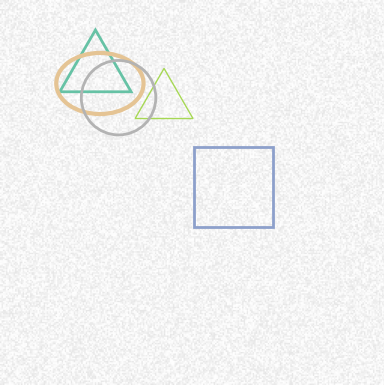[{"shape": "triangle", "thickness": 2, "radius": 0.53, "center": [0.248, 0.815]}, {"shape": "square", "thickness": 2, "radius": 0.52, "center": [0.606, 0.514]}, {"shape": "triangle", "thickness": 1, "radius": 0.43, "center": [0.426, 0.736]}, {"shape": "oval", "thickness": 3, "radius": 0.57, "center": [0.259, 0.783]}, {"shape": "circle", "thickness": 2, "radius": 0.48, "center": [0.308, 0.746]}]